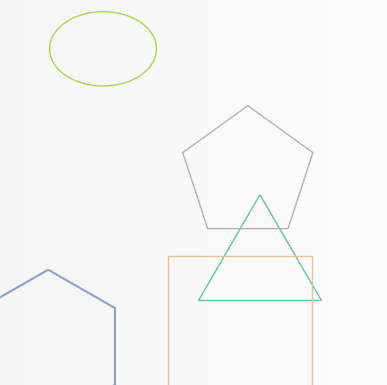[{"shape": "triangle", "thickness": 1, "radius": 0.92, "center": [0.671, 0.311]}, {"shape": "hexagon", "thickness": 1.5, "radius": 1.0, "center": [0.124, 0.1]}, {"shape": "oval", "thickness": 1, "radius": 0.69, "center": [0.266, 0.873]}, {"shape": "square", "thickness": 1, "radius": 0.93, "center": [0.619, 0.15]}, {"shape": "pentagon", "thickness": 1, "radius": 0.88, "center": [0.64, 0.549]}]